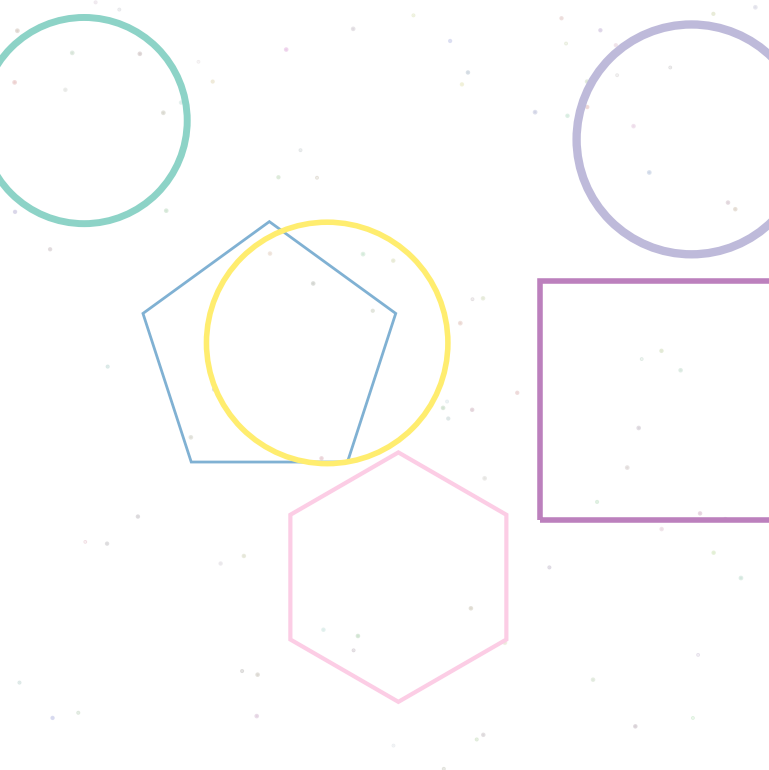[{"shape": "circle", "thickness": 2.5, "radius": 0.67, "center": [0.109, 0.843]}, {"shape": "circle", "thickness": 3, "radius": 0.75, "center": [0.898, 0.819]}, {"shape": "pentagon", "thickness": 1, "radius": 0.86, "center": [0.35, 0.54]}, {"shape": "hexagon", "thickness": 1.5, "radius": 0.81, "center": [0.517, 0.25]}, {"shape": "square", "thickness": 2, "radius": 0.78, "center": [0.856, 0.479]}, {"shape": "circle", "thickness": 2, "radius": 0.78, "center": [0.425, 0.555]}]